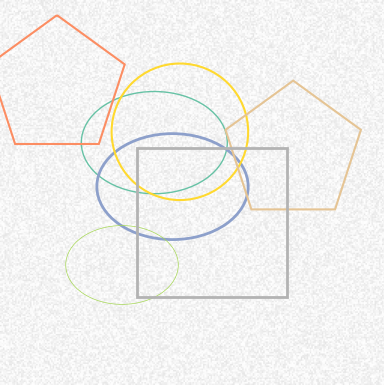[{"shape": "oval", "thickness": 1, "radius": 0.95, "center": [0.401, 0.63]}, {"shape": "pentagon", "thickness": 1.5, "radius": 0.92, "center": [0.148, 0.776]}, {"shape": "oval", "thickness": 2, "radius": 0.98, "center": [0.448, 0.515]}, {"shape": "oval", "thickness": 0.5, "radius": 0.73, "center": [0.317, 0.312]}, {"shape": "circle", "thickness": 1.5, "radius": 0.89, "center": [0.467, 0.658]}, {"shape": "pentagon", "thickness": 1.5, "radius": 0.92, "center": [0.762, 0.606]}, {"shape": "square", "thickness": 2, "radius": 0.97, "center": [0.55, 0.421]}]